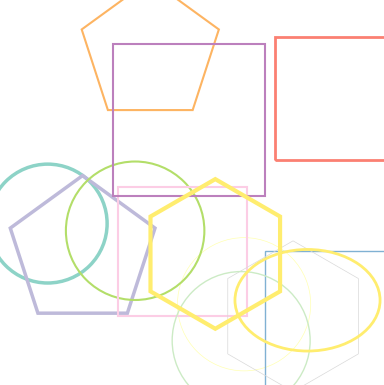[{"shape": "circle", "thickness": 2.5, "radius": 0.77, "center": [0.124, 0.419]}, {"shape": "circle", "thickness": 0.5, "radius": 0.87, "center": [0.634, 0.21]}, {"shape": "pentagon", "thickness": 2.5, "radius": 0.99, "center": [0.215, 0.346]}, {"shape": "square", "thickness": 2, "radius": 0.8, "center": [0.874, 0.745]}, {"shape": "square", "thickness": 1, "radius": 0.94, "center": [0.876, 0.161]}, {"shape": "pentagon", "thickness": 1.5, "radius": 0.94, "center": [0.39, 0.866]}, {"shape": "circle", "thickness": 1.5, "radius": 0.9, "center": [0.351, 0.401]}, {"shape": "square", "thickness": 1.5, "radius": 0.84, "center": [0.473, 0.346]}, {"shape": "hexagon", "thickness": 0.5, "radius": 0.98, "center": [0.761, 0.179]}, {"shape": "square", "thickness": 1.5, "radius": 0.99, "center": [0.491, 0.688]}, {"shape": "circle", "thickness": 1, "radius": 0.9, "center": [0.626, 0.115]}, {"shape": "hexagon", "thickness": 3, "radius": 0.97, "center": [0.559, 0.34]}, {"shape": "oval", "thickness": 2, "radius": 0.94, "center": [0.799, 0.22]}]